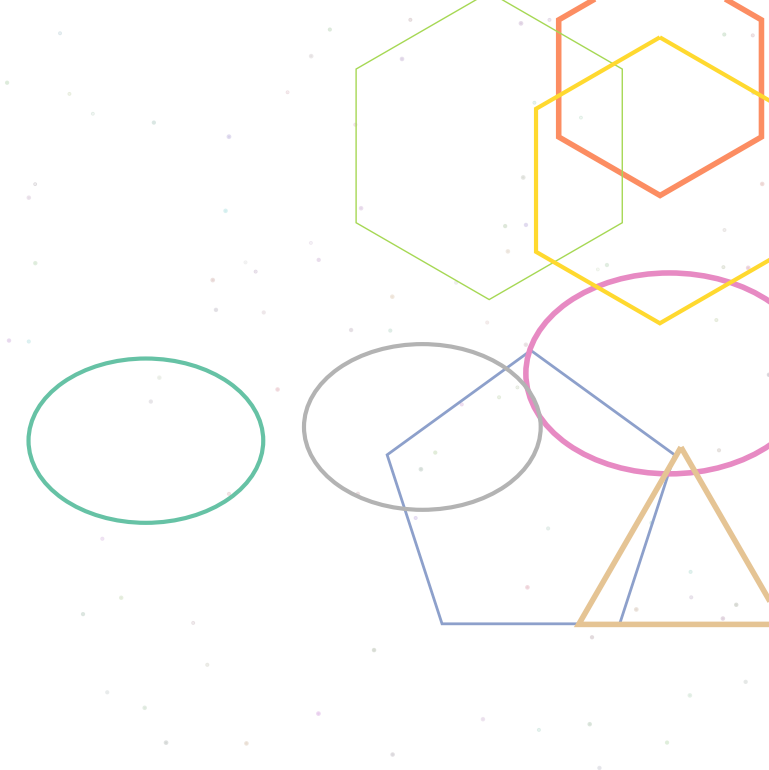[{"shape": "oval", "thickness": 1.5, "radius": 0.76, "center": [0.189, 0.428]}, {"shape": "hexagon", "thickness": 2, "radius": 0.76, "center": [0.857, 0.898]}, {"shape": "pentagon", "thickness": 1, "radius": 0.98, "center": [0.689, 0.349]}, {"shape": "oval", "thickness": 2, "radius": 0.93, "center": [0.869, 0.515]}, {"shape": "hexagon", "thickness": 0.5, "radius": 1.0, "center": [0.635, 0.811]}, {"shape": "hexagon", "thickness": 1.5, "radius": 0.93, "center": [0.857, 0.766]}, {"shape": "triangle", "thickness": 2, "radius": 0.77, "center": [0.884, 0.266]}, {"shape": "oval", "thickness": 1.5, "radius": 0.77, "center": [0.549, 0.445]}]